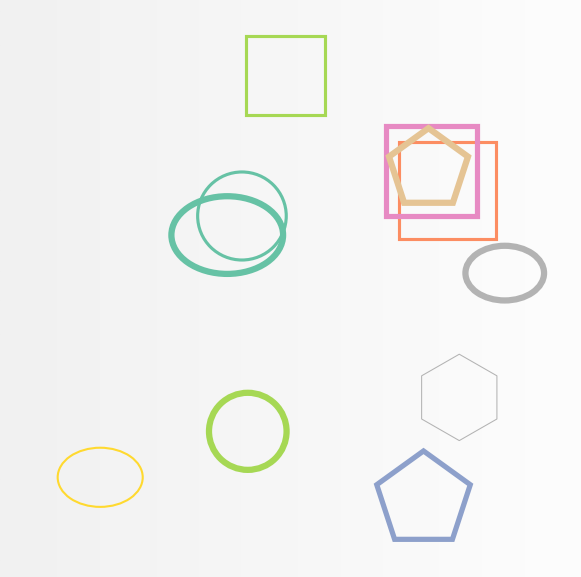[{"shape": "oval", "thickness": 3, "radius": 0.48, "center": [0.391, 0.592]}, {"shape": "circle", "thickness": 1.5, "radius": 0.38, "center": [0.416, 0.625]}, {"shape": "square", "thickness": 1.5, "radius": 0.42, "center": [0.77, 0.669]}, {"shape": "pentagon", "thickness": 2.5, "radius": 0.42, "center": [0.729, 0.134]}, {"shape": "square", "thickness": 2.5, "radius": 0.39, "center": [0.742, 0.703]}, {"shape": "circle", "thickness": 3, "radius": 0.33, "center": [0.426, 0.252]}, {"shape": "square", "thickness": 1.5, "radius": 0.34, "center": [0.492, 0.868]}, {"shape": "oval", "thickness": 1, "radius": 0.37, "center": [0.172, 0.173]}, {"shape": "pentagon", "thickness": 3, "radius": 0.36, "center": [0.737, 0.706]}, {"shape": "oval", "thickness": 3, "radius": 0.34, "center": [0.868, 0.526]}, {"shape": "hexagon", "thickness": 0.5, "radius": 0.37, "center": [0.79, 0.311]}]